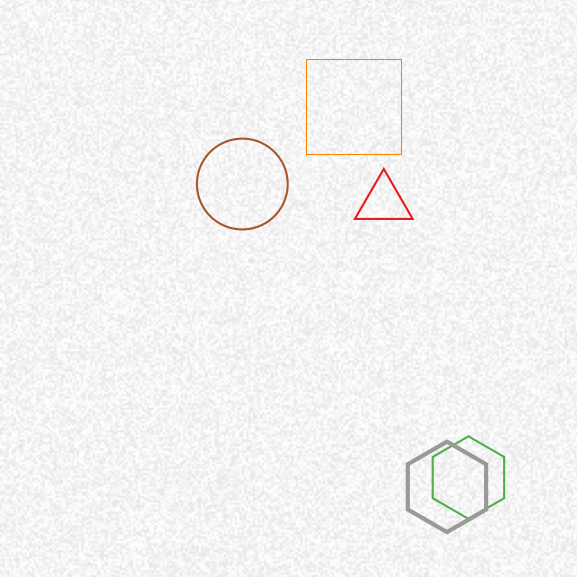[{"shape": "triangle", "thickness": 1, "radius": 0.29, "center": [0.665, 0.649]}, {"shape": "hexagon", "thickness": 1, "radius": 0.36, "center": [0.811, 0.172]}, {"shape": "square", "thickness": 0.5, "radius": 0.41, "center": [0.613, 0.814]}, {"shape": "circle", "thickness": 1, "radius": 0.39, "center": [0.42, 0.68]}, {"shape": "hexagon", "thickness": 2, "radius": 0.39, "center": [0.774, 0.156]}]